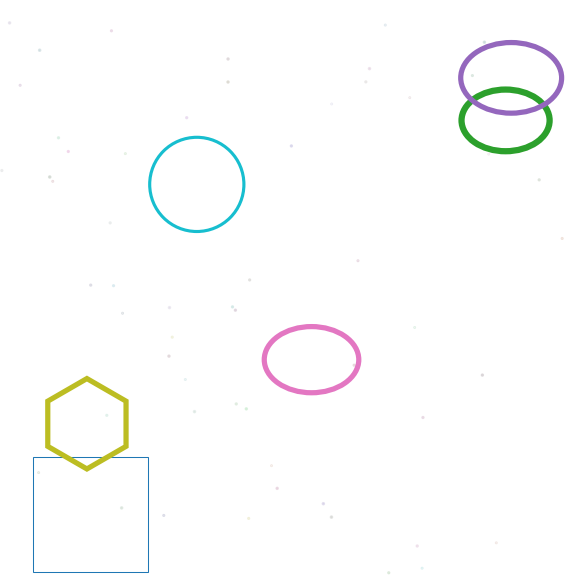[{"shape": "square", "thickness": 0.5, "radius": 0.5, "center": [0.157, 0.109]}, {"shape": "oval", "thickness": 3, "radius": 0.38, "center": [0.875, 0.791]}, {"shape": "oval", "thickness": 2.5, "radius": 0.44, "center": [0.885, 0.864]}, {"shape": "oval", "thickness": 2.5, "radius": 0.41, "center": [0.539, 0.376]}, {"shape": "hexagon", "thickness": 2.5, "radius": 0.39, "center": [0.15, 0.265]}, {"shape": "circle", "thickness": 1.5, "radius": 0.41, "center": [0.341, 0.68]}]